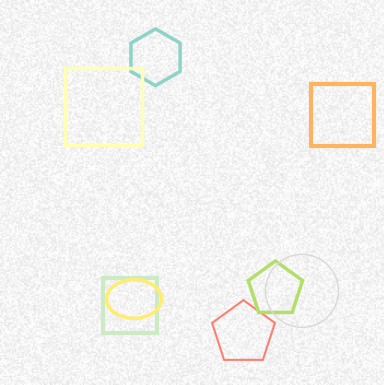[{"shape": "hexagon", "thickness": 2.5, "radius": 0.37, "center": [0.404, 0.851]}, {"shape": "square", "thickness": 2.5, "radius": 0.5, "center": [0.27, 0.723]}, {"shape": "pentagon", "thickness": 1.5, "radius": 0.43, "center": [0.632, 0.135]}, {"shape": "square", "thickness": 3, "radius": 0.41, "center": [0.889, 0.701]}, {"shape": "pentagon", "thickness": 2.5, "radius": 0.37, "center": [0.715, 0.248]}, {"shape": "circle", "thickness": 1, "radius": 0.47, "center": [0.784, 0.244]}, {"shape": "square", "thickness": 3, "radius": 0.35, "center": [0.338, 0.206]}, {"shape": "oval", "thickness": 2.5, "radius": 0.36, "center": [0.348, 0.223]}]